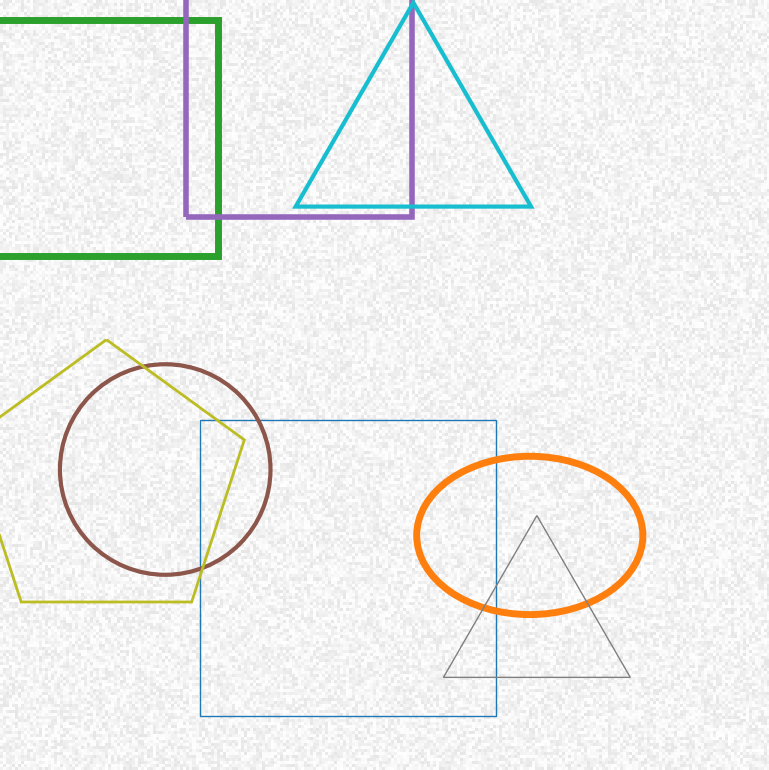[{"shape": "square", "thickness": 0.5, "radius": 0.96, "center": [0.452, 0.262]}, {"shape": "oval", "thickness": 2.5, "radius": 0.73, "center": [0.688, 0.305]}, {"shape": "square", "thickness": 2.5, "radius": 0.76, "center": [0.131, 0.821]}, {"shape": "square", "thickness": 2, "radius": 0.73, "center": [0.389, 0.865]}, {"shape": "circle", "thickness": 1.5, "radius": 0.68, "center": [0.215, 0.39]}, {"shape": "triangle", "thickness": 0.5, "radius": 0.7, "center": [0.697, 0.19]}, {"shape": "pentagon", "thickness": 1, "radius": 0.94, "center": [0.138, 0.371]}, {"shape": "triangle", "thickness": 1.5, "radius": 0.88, "center": [0.537, 0.82]}]